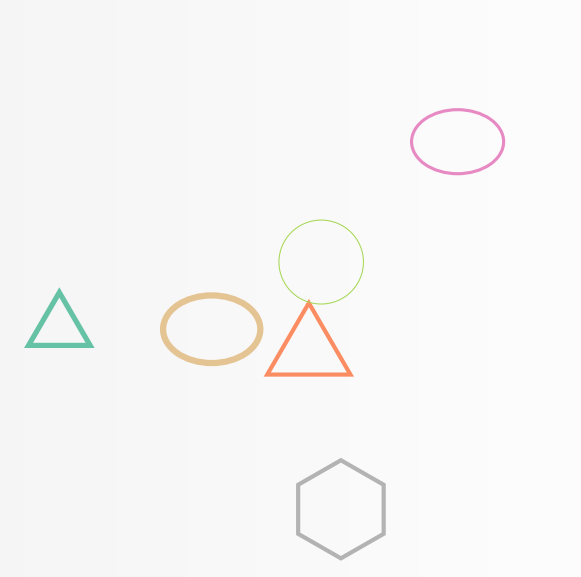[{"shape": "triangle", "thickness": 2.5, "radius": 0.31, "center": [0.102, 0.432]}, {"shape": "triangle", "thickness": 2, "radius": 0.41, "center": [0.531, 0.392]}, {"shape": "oval", "thickness": 1.5, "radius": 0.4, "center": [0.787, 0.754]}, {"shape": "circle", "thickness": 0.5, "radius": 0.36, "center": [0.553, 0.545]}, {"shape": "oval", "thickness": 3, "radius": 0.42, "center": [0.364, 0.429]}, {"shape": "hexagon", "thickness": 2, "radius": 0.42, "center": [0.587, 0.117]}]